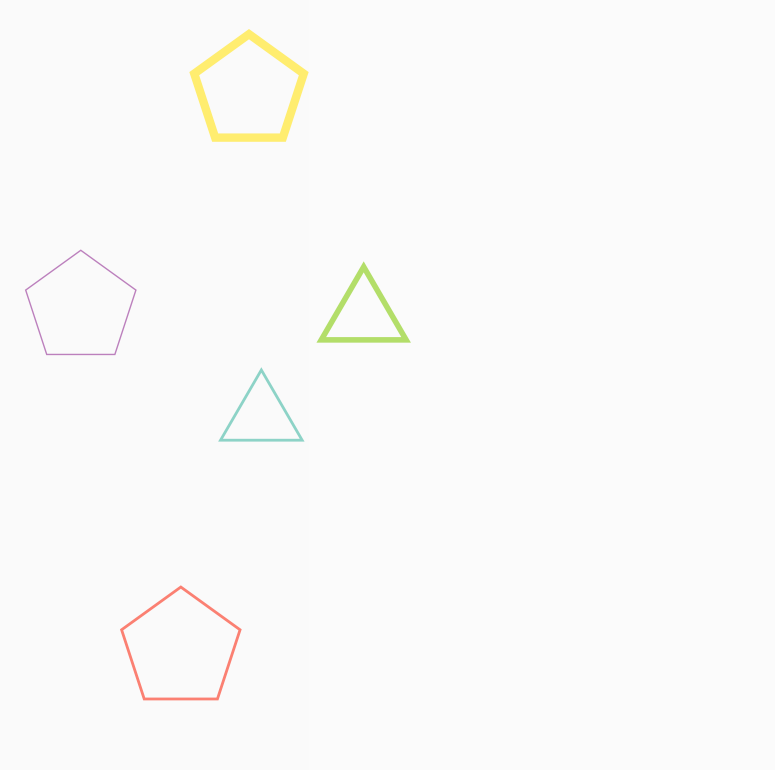[{"shape": "triangle", "thickness": 1, "radius": 0.3, "center": [0.337, 0.459]}, {"shape": "pentagon", "thickness": 1, "radius": 0.4, "center": [0.233, 0.157]}, {"shape": "triangle", "thickness": 2, "radius": 0.32, "center": [0.469, 0.59]}, {"shape": "pentagon", "thickness": 0.5, "radius": 0.37, "center": [0.104, 0.6]}, {"shape": "pentagon", "thickness": 3, "radius": 0.37, "center": [0.321, 0.881]}]